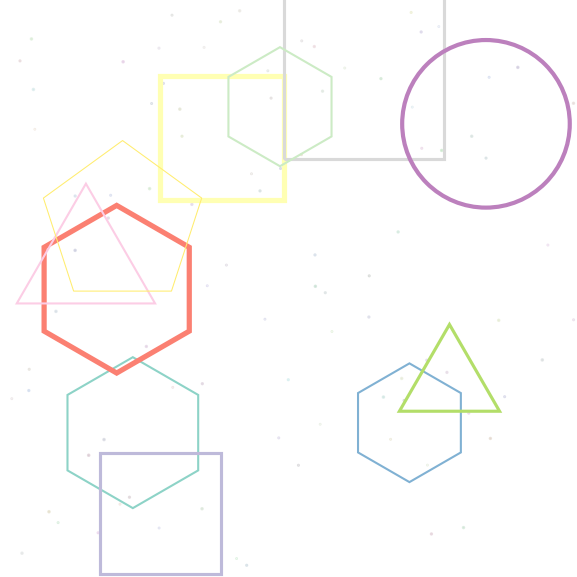[{"shape": "hexagon", "thickness": 1, "radius": 0.65, "center": [0.23, 0.25]}, {"shape": "square", "thickness": 2.5, "radius": 0.54, "center": [0.385, 0.76]}, {"shape": "square", "thickness": 1.5, "radius": 0.52, "center": [0.277, 0.11]}, {"shape": "hexagon", "thickness": 2.5, "radius": 0.73, "center": [0.202, 0.498]}, {"shape": "hexagon", "thickness": 1, "radius": 0.51, "center": [0.709, 0.267]}, {"shape": "triangle", "thickness": 1.5, "radius": 0.5, "center": [0.778, 0.337]}, {"shape": "triangle", "thickness": 1, "radius": 0.69, "center": [0.149, 0.543]}, {"shape": "square", "thickness": 1.5, "radius": 0.69, "center": [0.63, 0.863]}, {"shape": "circle", "thickness": 2, "radius": 0.73, "center": [0.842, 0.785]}, {"shape": "hexagon", "thickness": 1, "radius": 0.52, "center": [0.485, 0.814]}, {"shape": "pentagon", "thickness": 0.5, "radius": 0.72, "center": [0.212, 0.612]}]